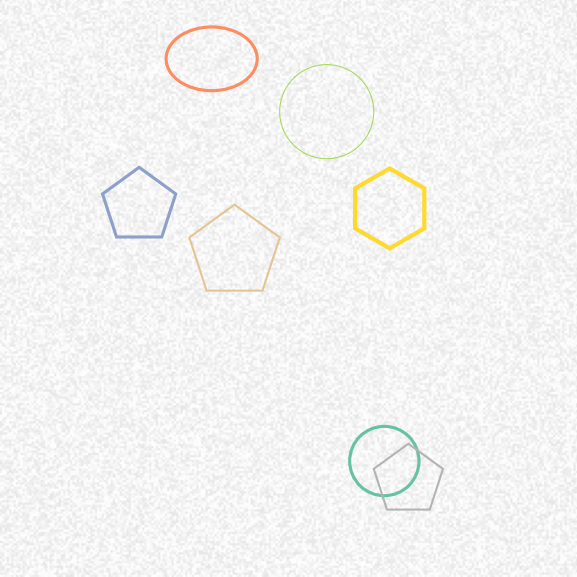[{"shape": "circle", "thickness": 1.5, "radius": 0.3, "center": [0.665, 0.201]}, {"shape": "oval", "thickness": 1.5, "radius": 0.39, "center": [0.367, 0.897]}, {"shape": "pentagon", "thickness": 1.5, "radius": 0.33, "center": [0.241, 0.643]}, {"shape": "circle", "thickness": 0.5, "radius": 0.41, "center": [0.566, 0.806]}, {"shape": "hexagon", "thickness": 2, "radius": 0.35, "center": [0.675, 0.638]}, {"shape": "pentagon", "thickness": 1, "radius": 0.41, "center": [0.406, 0.562]}, {"shape": "pentagon", "thickness": 1, "radius": 0.32, "center": [0.707, 0.168]}]